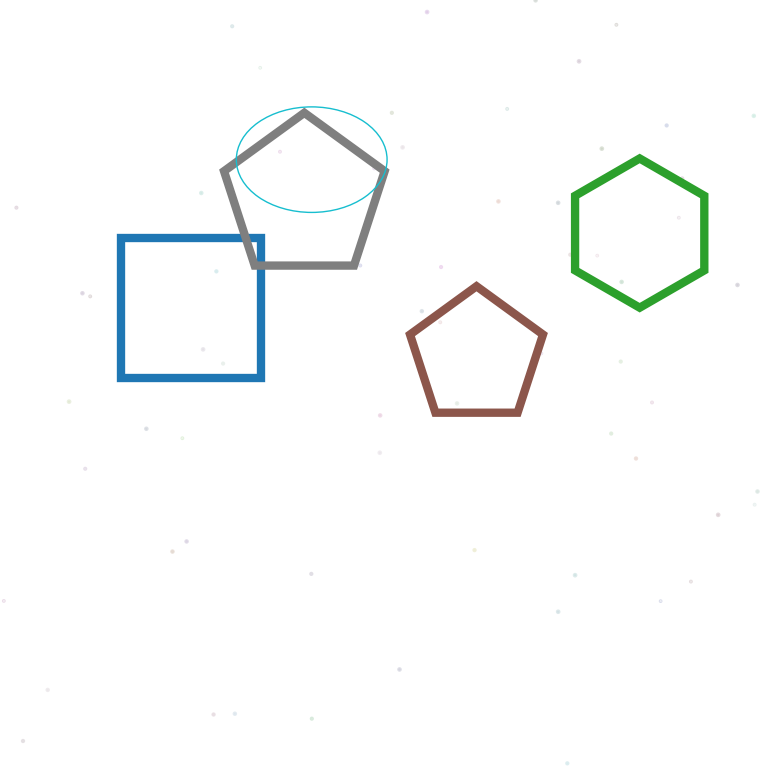[{"shape": "square", "thickness": 3, "radius": 0.45, "center": [0.248, 0.6]}, {"shape": "hexagon", "thickness": 3, "radius": 0.48, "center": [0.831, 0.697]}, {"shape": "pentagon", "thickness": 3, "radius": 0.45, "center": [0.619, 0.537]}, {"shape": "pentagon", "thickness": 3, "radius": 0.55, "center": [0.395, 0.744]}, {"shape": "oval", "thickness": 0.5, "radius": 0.49, "center": [0.405, 0.793]}]